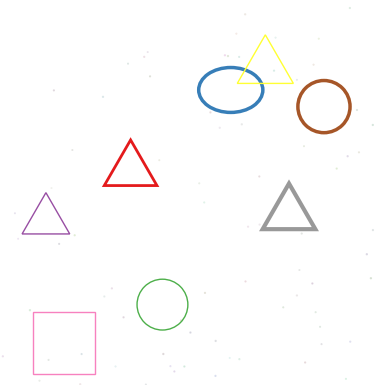[{"shape": "triangle", "thickness": 2, "radius": 0.39, "center": [0.339, 0.558]}, {"shape": "oval", "thickness": 2.5, "radius": 0.42, "center": [0.599, 0.766]}, {"shape": "circle", "thickness": 1, "radius": 0.33, "center": [0.422, 0.209]}, {"shape": "triangle", "thickness": 1, "radius": 0.36, "center": [0.119, 0.428]}, {"shape": "triangle", "thickness": 1, "radius": 0.42, "center": [0.689, 0.825]}, {"shape": "circle", "thickness": 2.5, "radius": 0.34, "center": [0.841, 0.723]}, {"shape": "square", "thickness": 1, "radius": 0.4, "center": [0.166, 0.108]}, {"shape": "triangle", "thickness": 3, "radius": 0.4, "center": [0.751, 0.444]}]